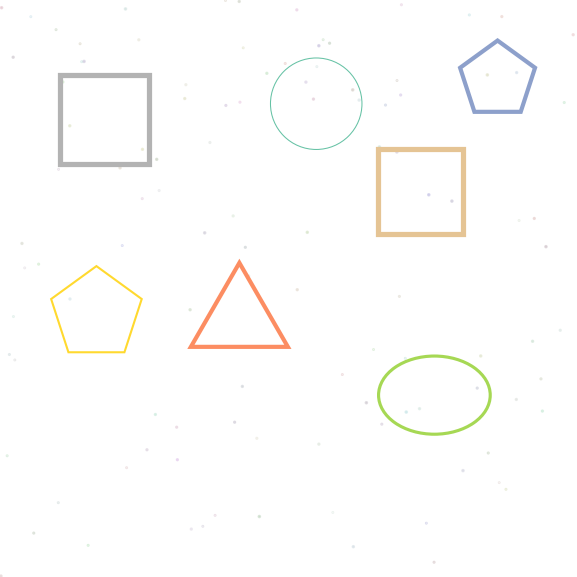[{"shape": "circle", "thickness": 0.5, "radius": 0.4, "center": [0.548, 0.82]}, {"shape": "triangle", "thickness": 2, "radius": 0.48, "center": [0.415, 0.447]}, {"shape": "pentagon", "thickness": 2, "radius": 0.34, "center": [0.862, 0.861]}, {"shape": "oval", "thickness": 1.5, "radius": 0.48, "center": [0.752, 0.315]}, {"shape": "pentagon", "thickness": 1, "radius": 0.41, "center": [0.167, 0.456]}, {"shape": "square", "thickness": 2.5, "radius": 0.37, "center": [0.728, 0.667]}, {"shape": "square", "thickness": 2.5, "radius": 0.38, "center": [0.181, 0.792]}]